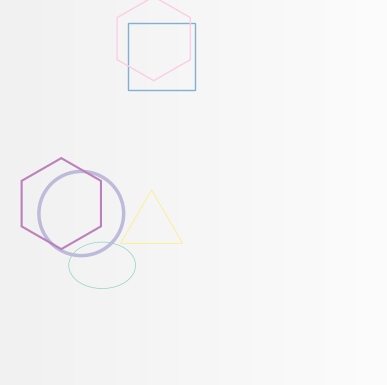[{"shape": "oval", "thickness": 0.5, "radius": 0.43, "center": [0.264, 0.311]}, {"shape": "circle", "thickness": 2.5, "radius": 0.55, "center": [0.21, 0.445]}, {"shape": "square", "thickness": 1, "radius": 0.43, "center": [0.418, 0.854]}, {"shape": "hexagon", "thickness": 1, "radius": 0.55, "center": [0.397, 0.9]}, {"shape": "hexagon", "thickness": 1.5, "radius": 0.59, "center": [0.158, 0.471]}, {"shape": "triangle", "thickness": 0.5, "radius": 0.46, "center": [0.391, 0.414]}]